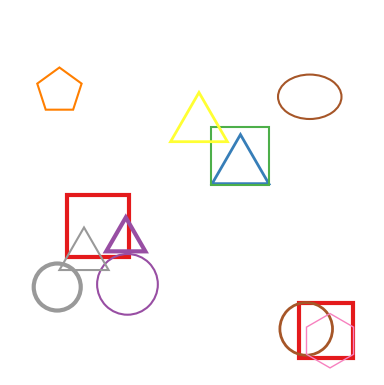[{"shape": "square", "thickness": 3, "radius": 0.4, "center": [0.256, 0.414]}, {"shape": "square", "thickness": 3, "radius": 0.35, "center": [0.847, 0.142]}, {"shape": "triangle", "thickness": 2, "radius": 0.42, "center": [0.625, 0.565]}, {"shape": "square", "thickness": 1.5, "radius": 0.38, "center": [0.624, 0.595]}, {"shape": "triangle", "thickness": 3, "radius": 0.29, "center": [0.327, 0.376]}, {"shape": "circle", "thickness": 1.5, "radius": 0.39, "center": [0.331, 0.261]}, {"shape": "pentagon", "thickness": 1.5, "radius": 0.3, "center": [0.154, 0.764]}, {"shape": "triangle", "thickness": 2, "radius": 0.43, "center": [0.517, 0.675]}, {"shape": "circle", "thickness": 2, "radius": 0.34, "center": [0.795, 0.146]}, {"shape": "oval", "thickness": 1.5, "radius": 0.41, "center": [0.805, 0.749]}, {"shape": "hexagon", "thickness": 1, "radius": 0.35, "center": [0.857, 0.115]}, {"shape": "circle", "thickness": 3, "radius": 0.31, "center": [0.149, 0.254]}, {"shape": "triangle", "thickness": 1.5, "radius": 0.37, "center": [0.218, 0.335]}]